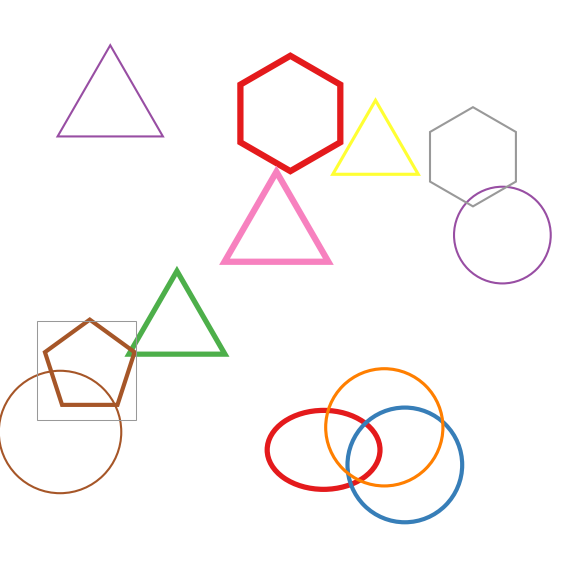[{"shape": "oval", "thickness": 2.5, "radius": 0.49, "center": [0.56, 0.22]}, {"shape": "hexagon", "thickness": 3, "radius": 0.5, "center": [0.503, 0.803]}, {"shape": "circle", "thickness": 2, "radius": 0.5, "center": [0.701, 0.194]}, {"shape": "triangle", "thickness": 2.5, "radius": 0.48, "center": [0.306, 0.434]}, {"shape": "circle", "thickness": 1, "radius": 0.42, "center": [0.87, 0.592]}, {"shape": "triangle", "thickness": 1, "radius": 0.53, "center": [0.191, 0.816]}, {"shape": "circle", "thickness": 1.5, "radius": 0.51, "center": [0.665, 0.259]}, {"shape": "triangle", "thickness": 1.5, "radius": 0.43, "center": [0.65, 0.74]}, {"shape": "circle", "thickness": 1, "radius": 0.53, "center": [0.104, 0.251]}, {"shape": "pentagon", "thickness": 2, "radius": 0.41, "center": [0.155, 0.364]}, {"shape": "triangle", "thickness": 3, "radius": 0.52, "center": [0.479, 0.598]}, {"shape": "square", "thickness": 0.5, "radius": 0.43, "center": [0.149, 0.358]}, {"shape": "hexagon", "thickness": 1, "radius": 0.43, "center": [0.819, 0.728]}]